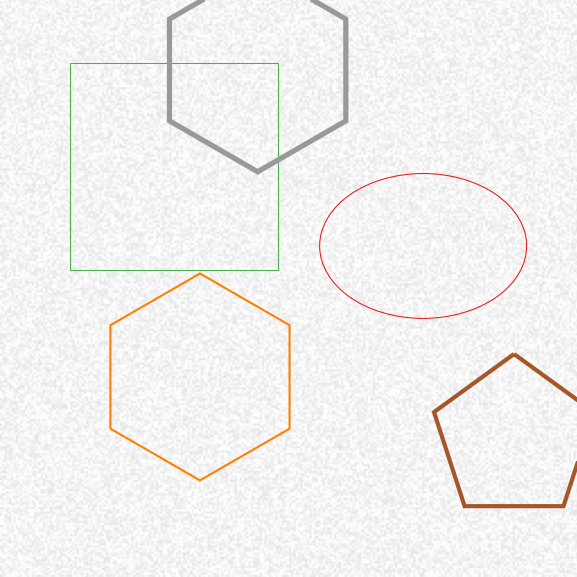[{"shape": "oval", "thickness": 0.5, "radius": 0.9, "center": [0.733, 0.573]}, {"shape": "square", "thickness": 0.5, "radius": 0.9, "center": [0.301, 0.71]}, {"shape": "hexagon", "thickness": 1, "radius": 0.9, "center": [0.346, 0.346]}, {"shape": "pentagon", "thickness": 2, "radius": 0.73, "center": [0.89, 0.241]}, {"shape": "hexagon", "thickness": 2.5, "radius": 0.88, "center": [0.446, 0.878]}]